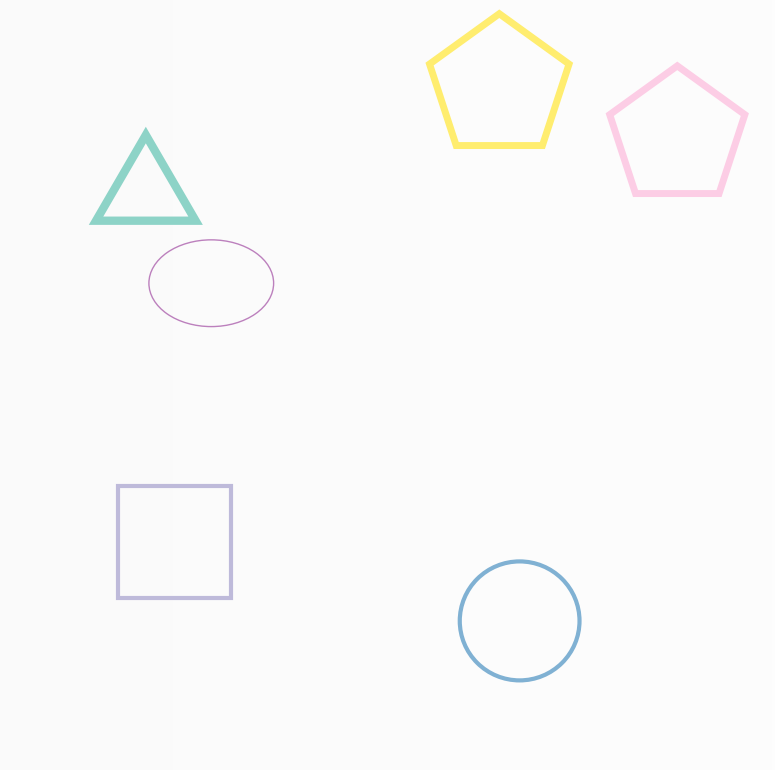[{"shape": "triangle", "thickness": 3, "radius": 0.37, "center": [0.188, 0.75]}, {"shape": "square", "thickness": 1.5, "radius": 0.37, "center": [0.225, 0.296]}, {"shape": "circle", "thickness": 1.5, "radius": 0.39, "center": [0.671, 0.194]}, {"shape": "pentagon", "thickness": 2.5, "radius": 0.46, "center": [0.874, 0.823]}, {"shape": "oval", "thickness": 0.5, "radius": 0.4, "center": [0.273, 0.632]}, {"shape": "pentagon", "thickness": 2.5, "radius": 0.47, "center": [0.644, 0.888]}]